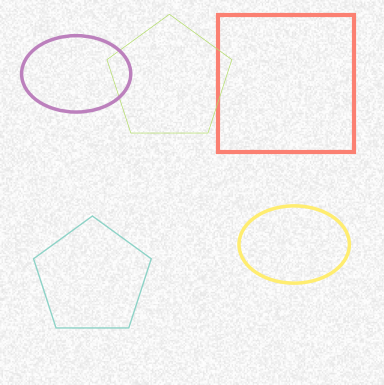[{"shape": "pentagon", "thickness": 1, "radius": 0.8, "center": [0.24, 0.278]}, {"shape": "square", "thickness": 3, "radius": 0.89, "center": [0.743, 0.783]}, {"shape": "pentagon", "thickness": 0.5, "radius": 0.85, "center": [0.44, 0.792]}, {"shape": "oval", "thickness": 2.5, "radius": 0.71, "center": [0.198, 0.808]}, {"shape": "oval", "thickness": 2.5, "radius": 0.72, "center": [0.764, 0.365]}]